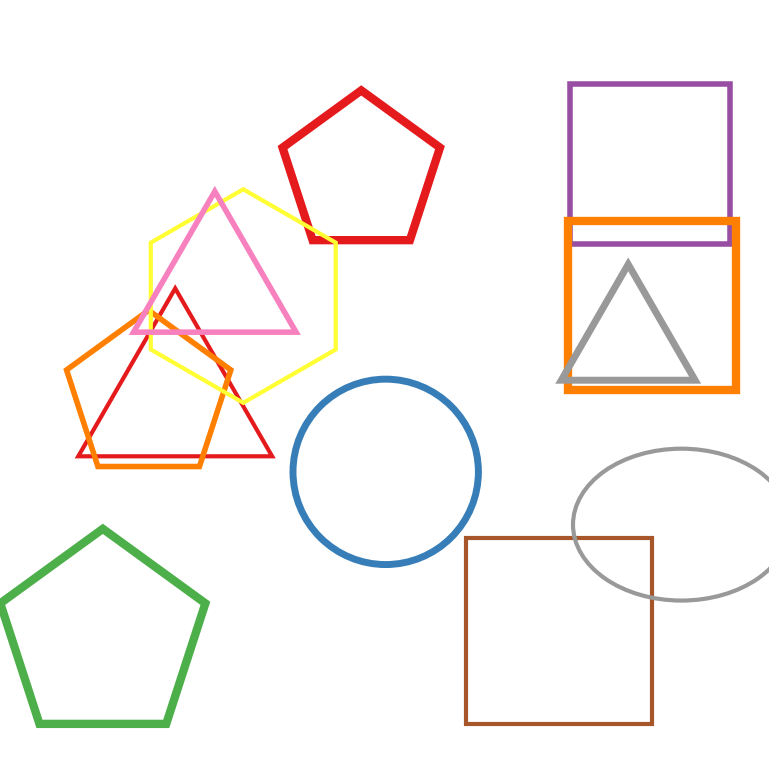[{"shape": "triangle", "thickness": 1.5, "radius": 0.73, "center": [0.228, 0.48]}, {"shape": "pentagon", "thickness": 3, "radius": 0.54, "center": [0.469, 0.775]}, {"shape": "circle", "thickness": 2.5, "radius": 0.6, "center": [0.501, 0.387]}, {"shape": "pentagon", "thickness": 3, "radius": 0.7, "center": [0.134, 0.173]}, {"shape": "square", "thickness": 2, "radius": 0.52, "center": [0.844, 0.787]}, {"shape": "square", "thickness": 3, "radius": 0.55, "center": [0.847, 0.603]}, {"shape": "pentagon", "thickness": 2, "radius": 0.56, "center": [0.193, 0.485]}, {"shape": "hexagon", "thickness": 1.5, "radius": 0.69, "center": [0.316, 0.616]}, {"shape": "square", "thickness": 1.5, "radius": 0.61, "center": [0.726, 0.18]}, {"shape": "triangle", "thickness": 2, "radius": 0.61, "center": [0.279, 0.63]}, {"shape": "triangle", "thickness": 2.5, "radius": 0.5, "center": [0.816, 0.556]}, {"shape": "oval", "thickness": 1.5, "radius": 0.7, "center": [0.885, 0.319]}]